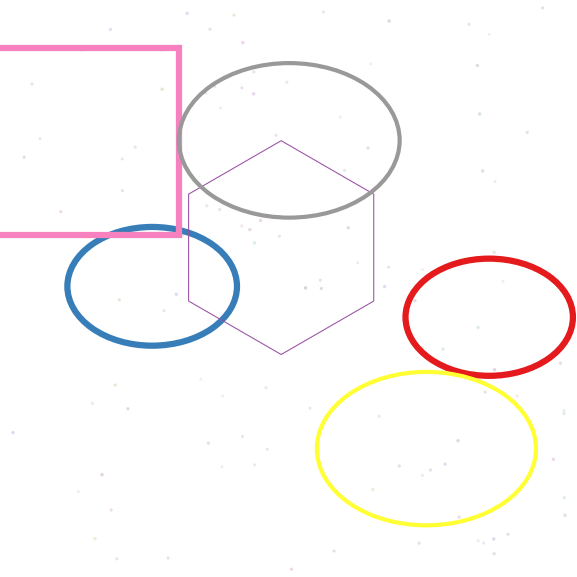[{"shape": "oval", "thickness": 3, "radius": 0.72, "center": [0.847, 0.45]}, {"shape": "oval", "thickness": 3, "radius": 0.73, "center": [0.264, 0.503]}, {"shape": "hexagon", "thickness": 0.5, "radius": 0.93, "center": [0.487, 0.57]}, {"shape": "oval", "thickness": 2, "radius": 0.95, "center": [0.738, 0.222]}, {"shape": "square", "thickness": 3, "radius": 0.81, "center": [0.147, 0.754]}, {"shape": "oval", "thickness": 2, "radius": 0.96, "center": [0.501, 0.756]}]